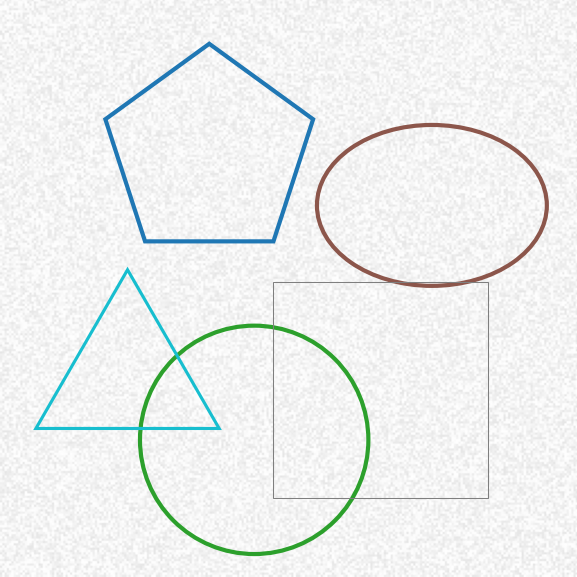[{"shape": "pentagon", "thickness": 2, "radius": 0.95, "center": [0.362, 0.734]}, {"shape": "circle", "thickness": 2, "radius": 0.99, "center": [0.44, 0.237]}, {"shape": "oval", "thickness": 2, "radius": 1.0, "center": [0.748, 0.643]}, {"shape": "square", "thickness": 0.5, "radius": 0.93, "center": [0.659, 0.324]}, {"shape": "triangle", "thickness": 1.5, "radius": 0.92, "center": [0.221, 0.349]}]